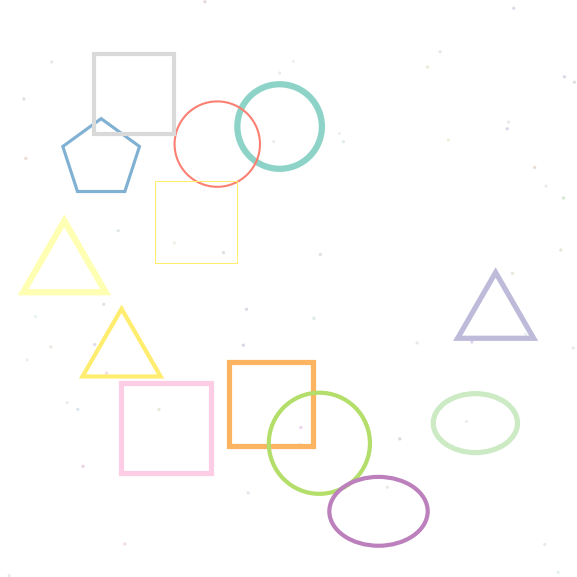[{"shape": "circle", "thickness": 3, "radius": 0.37, "center": [0.484, 0.78]}, {"shape": "triangle", "thickness": 3, "radius": 0.41, "center": [0.111, 0.534]}, {"shape": "triangle", "thickness": 2.5, "radius": 0.38, "center": [0.858, 0.451]}, {"shape": "circle", "thickness": 1, "radius": 0.37, "center": [0.376, 0.75]}, {"shape": "pentagon", "thickness": 1.5, "radius": 0.35, "center": [0.175, 0.724]}, {"shape": "square", "thickness": 2.5, "radius": 0.36, "center": [0.47, 0.299]}, {"shape": "circle", "thickness": 2, "radius": 0.44, "center": [0.553, 0.232]}, {"shape": "square", "thickness": 2.5, "radius": 0.39, "center": [0.287, 0.258]}, {"shape": "square", "thickness": 2, "radius": 0.35, "center": [0.232, 0.836]}, {"shape": "oval", "thickness": 2, "radius": 0.43, "center": [0.655, 0.114]}, {"shape": "oval", "thickness": 2.5, "radius": 0.36, "center": [0.823, 0.266]}, {"shape": "square", "thickness": 0.5, "radius": 0.36, "center": [0.34, 0.614]}, {"shape": "triangle", "thickness": 2, "radius": 0.39, "center": [0.21, 0.386]}]